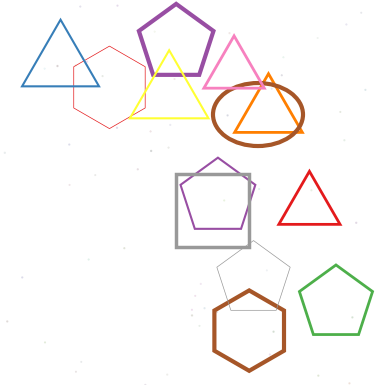[{"shape": "hexagon", "thickness": 0.5, "radius": 0.54, "center": [0.284, 0.773]}, {"shape": "triangle", "thickness": 2, "radius": 0.46, "center": [0.804, 0.463]}, {"shape": "triangle", "thickness": 1.5, "radius": 0.58, "center": [0.157, 0.833]}, {"shape": "pentagon", "thickness": 2, "radius": 0.5, "center": [0.873, 0.212]}, {"shape": "pentagon", "thickness": 1.5, "radius": 0.51, "center": [0.566, 0.488]}, {"shape": "pentagon", "thickness": 3, "radius": 0.51, "center": [0.458, 0.888]}, {"shape": "triangle", "thickness": 2, "radius": 0.51, "center": [0.697, 0.707]}, {"shape": "triangle", "thickness": 1.5, "radius": 0.59, "center": [0.439, 0.752]}, {"shape": "hexagon", "thickness": 3, "radius": 0.52, "center": [0.647, 0.141]}, {"shape": "oval", "thickness": 3, "radius": 0.58, "center": [0.67, 0.703]}, {"shape": "triangle", "thickness": 2, "radius": 0.45, "center": [0.608, 0.816]}, {"shape": "square", "thickness": 2.5, "radius": 0.48, "center": [0.551, 0.453]}, {"shape": "pentagon", "thickness": 0.5, "radius": 0.5, "center": [0.658, 0.275]}]